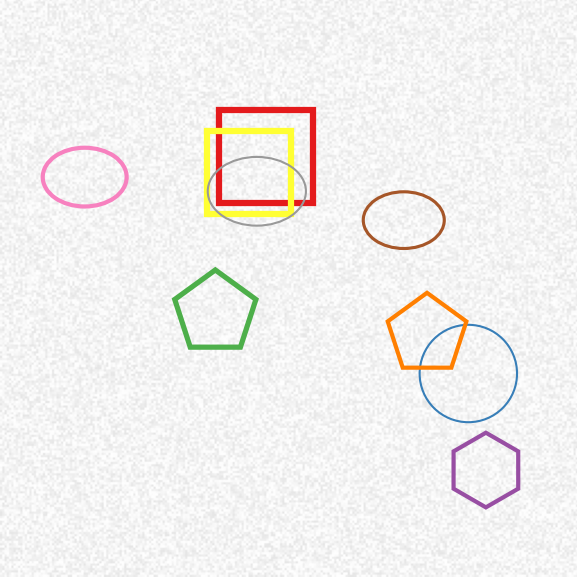[{"shape": "square", "thickness": 3, "radius": 0.4, "center": [0.461, 0.728]}, {"shape": "circle", "thickness": 1, "radius": 0.42, "center": [0.811, 0.352]}, {"shape": "pentagon", "thickness": 2.5, "radius": 0.37, "center": [0.373, 0.458]}, {"shape": "hexagon", "thickness": 2, "radius": 0.32, "center": [0.841, 0.185]}, {"shape": "pentagon", "thickness": 2, "radius": 0.36, "center": [0.739, 0.42]}, {"shape": "square", "thickness": 3, "radius": 0.36, "center": [0.431, 0.7]}, {"shape": "oval", "thickness": 1.5, "radius": 0.35, "center": [0.699, 0.618]}, {"shape": "oval", "thickness": 2, "radius": 0.36, "center": [0.147, 0.692]}, {"shape": "oval", "thickness": 1, "radius": 0.43, "center": [0.445, 0.668]}]